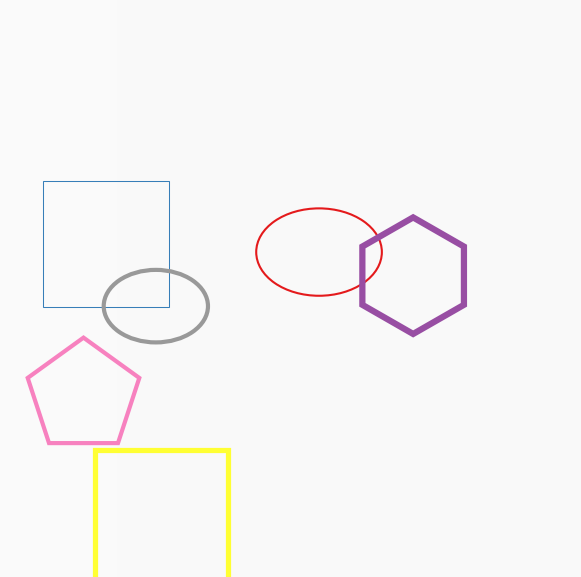[{"shape": "oval", "thickness": 1, "radius": 0.54, "center": [0.549, 0.563]}, {"shape": "square", "thickness": 0.5, "radius": 0.54, "center": [0.183, 0.577]}, {"shape": "hexagon", "thickness": 3, "radius": 0.5, "center": [0.711, 0.522]}, {"shape": "square", "thickness": 2.5, "radius": 0.57, "center": [0.278, 0.105]}, {"shape": "pentagon", "thickness": 2, "radius": 0.5, "center": [0.144, 0.314]}, {"shape": "oval", "thickness": 2, "radius": 0.45, "center": [0.268, 0.469]}]